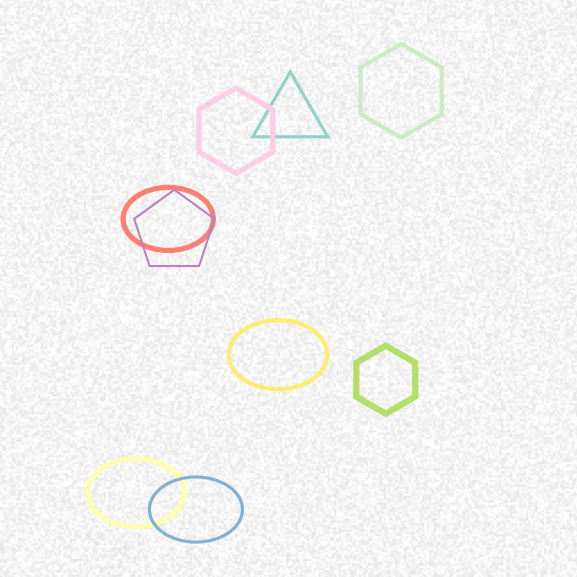[{"shape": "triangle", "thickness": 1.5, "radius": 0.37, "center": [0.503, 0.8]}, {"shape": "oval", "thickness": 2.5, "radius": 0.42, "center": [0.235, 0.146]}, {"shape": "oval", "thickness": 2.5, "radius": 0.39, "center": [0.291, 0.62]}, {"shape": "oval", "thickness": 1.5, "radius": 0.4, "center": [0.339, 0.117]}, {"shape": "hexagon", "thickness": 3, "radius": 0.29, "center": [0.668, 0.342]}, {"shape": "hexagon", "thickness": 2.5, "radius": 0.37, "center": [0.408, 0.773]}, {"shape": "pentagon", "thickness": 1, "radius": 0.37, "center": [0.302, 0.598]}, {"shape": "hexagon", "thickness": 2, "radius": 0.41, "center": [0.695, 0.842]}, {"shape": "oval", "thickness": 2, "radius": 0.43, "center": [0.481, 0.385]}]